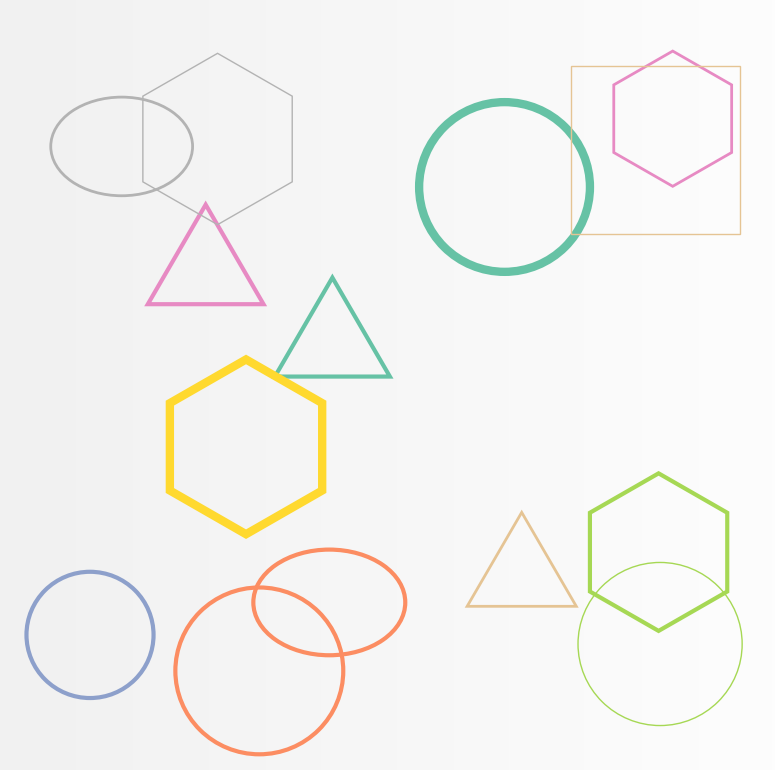[{"shape": "circle", "thickness": 3, "radius": 0.55, "center": [0.651, 0.757]}, {"shape": "triangle", "thickness": 1.5, "radius": 0.43, "center": [0.429, 0.554]}, {"shape": "oval", "thickness": 1.5, "radius": 0.49, "center": [0.425, 0.218]}, {"shape": "circle", "thickness": 1.5, "radius": 0.54, "center": [0.335, 0.129]}, {"shape": "circle", "thickness": 1.5, "radius": 0.41, "center": [0.116, 0.175]}, {"shape": "triangle", "thickness": 1.5, "radius": 0.43, "center": [0.265, 0.648]}, {"shape": "hexagon", "thickness": 1, "radius": 0.44, "center": [0.868, 0.846]}, {"shape": "hexagon", "thickness": 1.5, "radius": 0.51, "center": [0.85, 0.283]}, {"shape": "circle", "thickness": 0.5, "radius": 0.53, "center": [0.852, 0.164]}, {"shape": "hexagon", "thickness": 3, "radius": 0.57, "center": [0.317, 0.42]}, {"shape": "triangle", "thickness": 1, "radius": 0.41, "center": [0.673, 0.253]}, {"shape": "square", "thickness": 0.5, "radius": 0.54, "center": [0.846, 0.805]}, {"shape": "oval", "thickness": 1, "radius": 0.46, "center": [0.157, 0.81]}, {"shape": "hexagon", "thickness": 0.5, "radius": 0.56, "center": [0.281, 0.819]}]